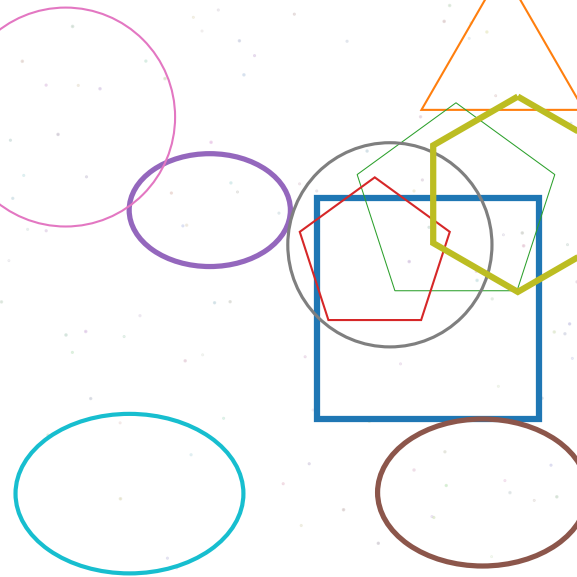[{"shape": "square", "thickness": 3, "radius": 0.96, "center": [0.741, 0.465]}, {"shape": "triangle", "thickness": 1, "radius": 0.81, "center": [0.87, 0.89]}, {"shape": "pentagon", "thickness": 0.5, "radius": 0.9, "center": [0.79, 0.641]}, {"shape": "pentagon", "thickness": 1, "radius": 0.68, "center": [0.649, 0.555]}, {"shape": "oval", "thickness": 2.5, "radius": 0.7, "center": [0.363, 0.635]}, {"shape": "oval", "thickness": 2.5, "radius": 0.91, "center": [0.836, 0.146]}, {"shape": "circle", "thickness": 1, "radius": 0.95, "center": [0.114, 0.796]}, {"shape": "circle", "thickness": 1.5, "radius": 0.88, "center": [0.675, 0.575]}, {"shape": "hexagon", "thickness": 3, "radius": 0.85, "center": [0.897, 0.663]}, {"shape": "oval", "thickness": 2, "radius": 0.99, "center": [0.224, 0.144]}]